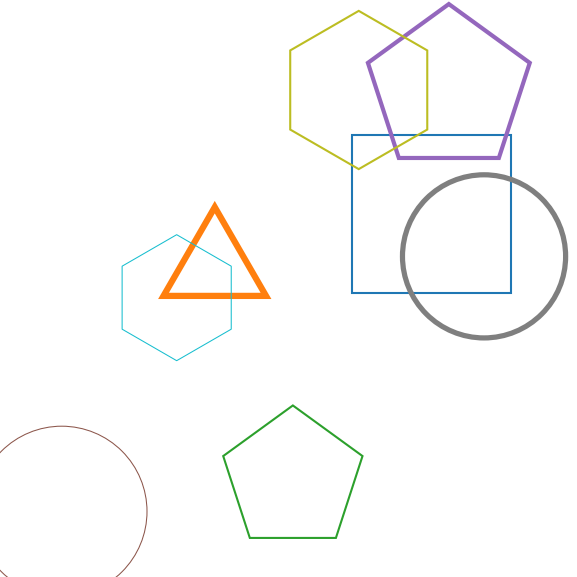[{"shape": "square", "thickness": 1, "radius": 0.69, "center": [0.747, 0.628]}, {"shape": "triangle", "thickness": 3, "radius": 0.51, "center": [0.372, 0.538]}, {"shape": "pentagon", "thickness": 1, "radius": 0.63, "center": [0.507, 0.17]}, {"shape": "pentagon", "thickness": 2, "radius": 0.74, "center": [0.777, 0.845]}, {"shape": "circle", "thickness": 0.5, "radius": 0.74, "center": [0.107, 0.113]}, {"shape": "circle", "thickness": 2.5, "radius": 0.71, "center": [0.838, 0.555]}, {"shape": "hexagon", "thickness": 1, "radius": 0.69, "center": [0.621, 0.843]}, {"shape": "hexagon", "thickness": 0.5, "radius": 0.55, "center": [0.306, 0.484]}]